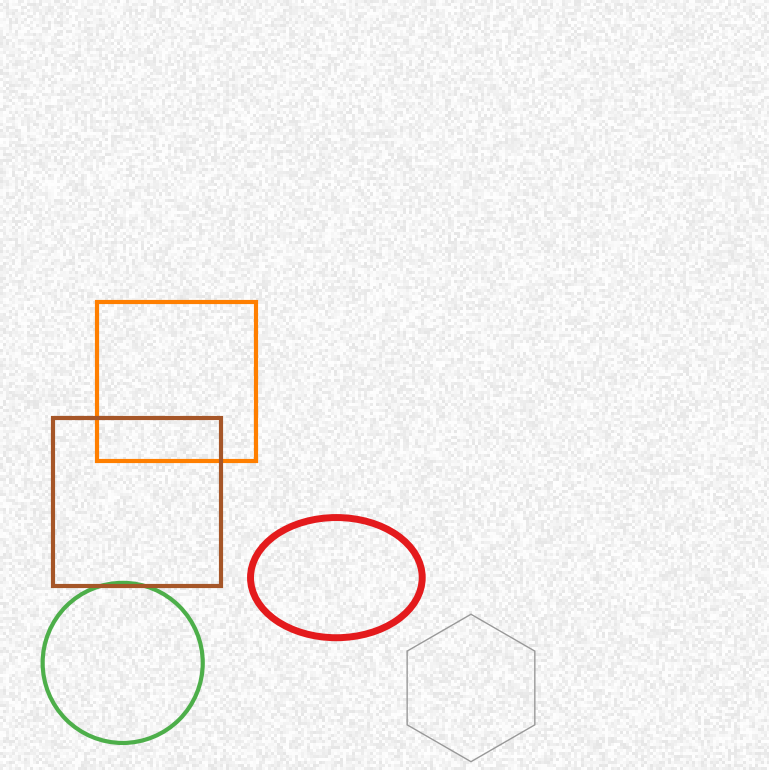[{"shape": "oval", "thickness": 2.5, "radius": 0.56, "center": [0.437, 0.25]}, {"shape": "circle", "thickness": 1.5, "radius": 0.52, "center": [0.159, 0.139]}, {"shape": "square", "thickness": 1.5, "radius": 0.52, "center": [0.229, 0.504]}, {"shape": "square", "thickness": 1.5, "radius": 0.54, "center": [0.178, 0.348]}, {"shape": "hexagon", "thickness": 0.5, "radius": 0.48, "center": [0.612, 0.107]}]